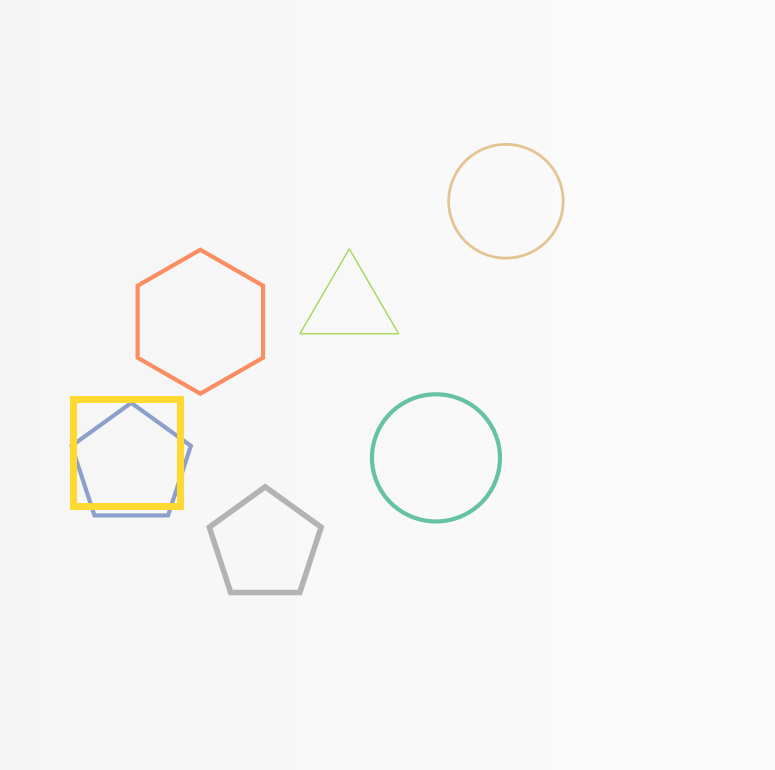[{"shape": "circle", "thickness": 1.5, "radius": 0.41, "center": [0.563, 0.405]}, {"shape": "hexagon", "thickness": 1.5, "radius": 0.47, "center": [0.259, 0.582]}, {"shape": "pentagon", "thickness": 1.5, "radius": 0.4, "center": [0.169, 0.396]}, {"shape": "triangle", "thickness": 0.5, "radius": 0.37, "center": [0.451, 0.603]}, {"shape": "square", "thickness": 2.5, "radius": 0.34, "center": [0.163, 0.412]}, {"shape": "circle", "thickness": 1, "radius": 0.37, "center": [0.653, 0.739]}, {"shape": "pentagon", "thickness": 2, "radius": 0.38, "center": [0.342, 0.292]}]